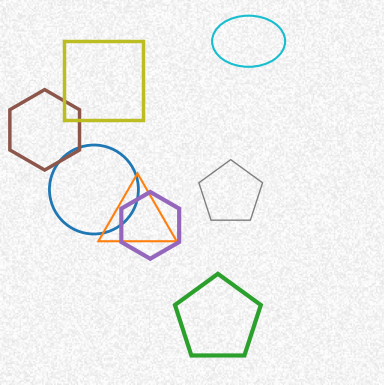[{"shape": "circle", "thickness": 2, "radius": 0.58, "center": [0.244, 0.508]}, {"shape": "triangle", "thickness": 1.5, "radius": 0.59, "center": [0.357, 0.432]}, {"shape": "pentagon", "thickness": 3, "radius": 0.59, "center": [0.566, 0.172]}, {"shape": "hexagon", "thickness": 3, "radius": 0.43, "center": [0.39, 0.415]}, {"shape": "hexagon", "thickness": 2.5, "radius": 0.52, "center": [0.116, 0.663]}, {"shape": "pentagon", "thickness": 1, "radius": 0.43, "center": [0.599, 0.498]}, {"shape": "square", "thickness": 2.5, "radius": 0.51, "center": [0.269, 0.791]}, {"shape": "oval", "thickness": 1.5, "radius": 0.47, "center": [0.646, 0.893]}]